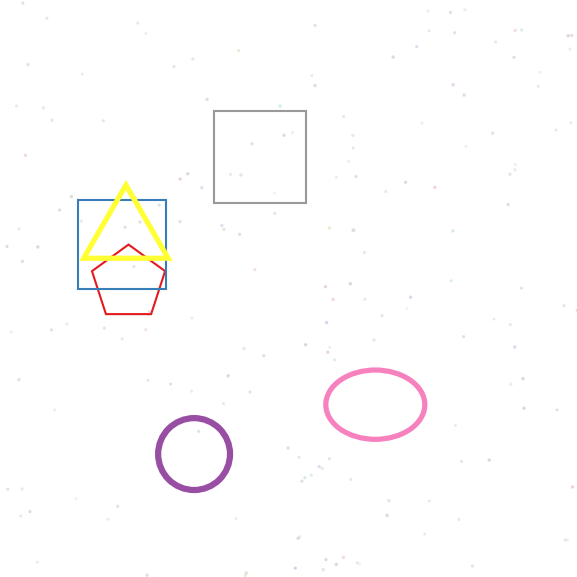[{"shape": "pentagon", "thickness": 1, "radius": 0.33, "center": [0.223, 0.509]}, {"shape": "square", "thickness": 1, "radius": 0.38, "center": [0.211, 0.576]}, {"shape": "circle", "thickness": 3, "radius": 0.31, "center": [0.336, 0.213]}, {"shape": "triangle", "thickness": 2.5, "radius": 0.42, "center": [0.218, 0.594]}, {"shape": "oval", "thickness": 2.5, "radius": 0.43, "center": [0.65, 0.298]}, {"shape": "square", "thickness": 1, "radius": 0.4, "center": [0.451, 0.728]}]